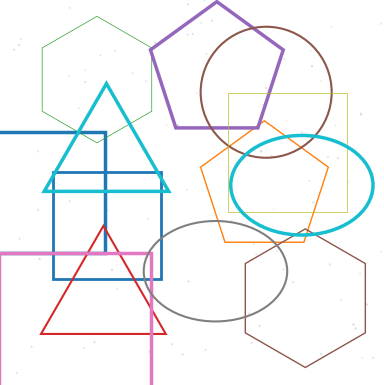[{"shape": "square", "thickness": 2, "radius": 0.7, "center": [0.278, 0.414]}, {"shape": "square", "thickness": 2.5, "radius": 0.79, "center": [0.116, 0.5]}, {"shape": "pentagon", "thickness": 1, "radius": 0.87, "center": [0.687, 0.512]}, {"shape": "hexagon", "thickness": 0.5, "radius": 0.82, "center": [0.252, 0.793]}, {"shape": "triangle", "thickness": 1.5, "radius": 0.94, "center": [0.269, 0.226]}, {"shape": "pentagon", "thickness": 2.5, "radius": 0.91, "center": [0.563, 0.814]}, {"shape": "hexagon", "thickness": 1, "radius": 0.9, "center": [0.793, 0.225]}, {"shape": "circle", "thickness": 1.5, "radius": 0.85, "center": [0.691, 0.76]}, {"shape": "square", "thickness": 2.5, "radius": 0.98, "center": [0.195, 0.145]}, {"shape": "oval", "thickness": 1.5, "radius": 0.93, "center": [0.56, 0.296]}, {"shape": "square", "thickness": 0.5, "radius": 0.77, "center": [0.746, 0.604]}, {"shape": "triangle", "thickness": 2.5, "radius": 0.93, "center": [0.276, 0.596]}, {"shape": "oval", "thickness": 2.5, "radius": 0.92, "center": [0.784, 0.519]}]